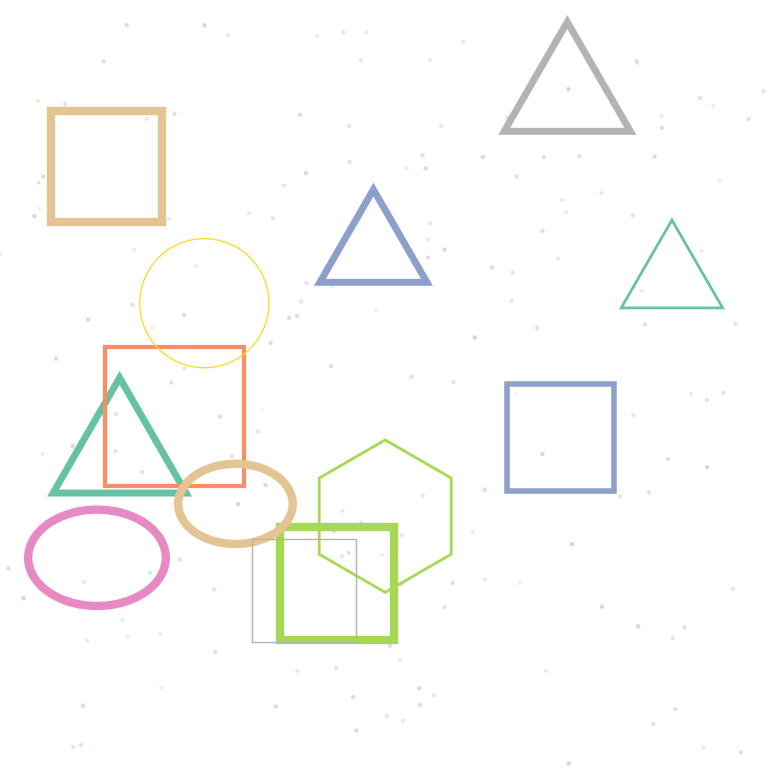[{"shape": "triangle", "thickness": 2.5, "radius": 0.5, "center": [0.155, 0.41]}, {"shape": "triangle", "thickness": 1, "radius": 0.38, "center": [0.873, 0.638]}, {"shape": "square", "thickness": 1.5, "radius": 0.45, "center": [0.226, 0.459]}, {"shape": "square", "thickness": 2, "radius": 0.35, "center": [0.728, 0.432]}, {"shape": "triangle", "thickness": 2.5, "radius": 0.4, "center": [0.485, 0.674]}, {"shape": "oval", "thickness": 3, "radius": 0.45, "center": [0.126, 0.276]}, {"shape": "hexagon", "thickness": 1, "radius": 0.49, "center": [0.5, 0.33]}, {"shape": "square", "thickness": 3, "radius": 0.37, "center": [0.437, 0.242]}, {"shape": "circle", "thickness": 0.5, "radius": 0.42, "center": [0.265, 0.606]}, {"shape": "square", "thickness": 3, "radius": 0.36, "center": [0.139, 0.784]}, {"shape": "oval", "thickness": 3, "radius": 0.37, "center": [0.306, 0.346]}, {"shape": "square", "thickness": 0.5, "radius": 0.34, "center": [0.395, 0.233]}, {"shape": "triangle", "thickness": 2.5, "radius": 0.47, "center": [0.737, 0.877]}]